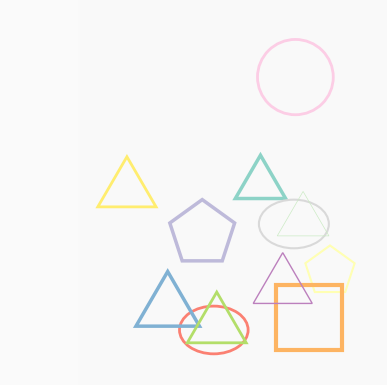[{"shape": "triangle", "thickness": 2.5, "radius": 0.37, "center": [0.672, 0.522]}, {"shape": "pentagon", "thickness": 1.5, "radius": 0.33, "center": [0.852, 0.296]}, {"shape": "pentagon", "thickness": 2.5, "radius": 0.44, "center": [0.522, 0.394]}, {"shape": "oval", "thickness": 2, "radius": 0.44, "center": [0.552, 0.143]}, {"shape": "triangle", "thickness": 2.5, "radius": 0.47, "center": [0.433, 0.2]}, {"shape": "square", "thickness": 3, "radius": 0.42, "center": [0.797, 0.176]}, {"shape": "triangle", "thickness": 2, "radius": 0.44, "center": [0.559, 0.154]}, {"shape": "circle", "thickness": 2, "radius": 0.49, "center": [0.762, 0.8]}, {"shape": "oval", "thickness": 1.5, "radius": 0.45, "center": [0.758, 0.418]}, {"shape": "triangle", "thickness": 1, "radius": 0.44, "center": [0.73, 0.256]}, {"shape": "triangle", "thickness": 0.5, "radius": 0.38, "center": [0.782, 0.426]}, {"shape": "triangle", "thickness": 2, "radius": 0.43, "center": [0.328, 0.506]}]